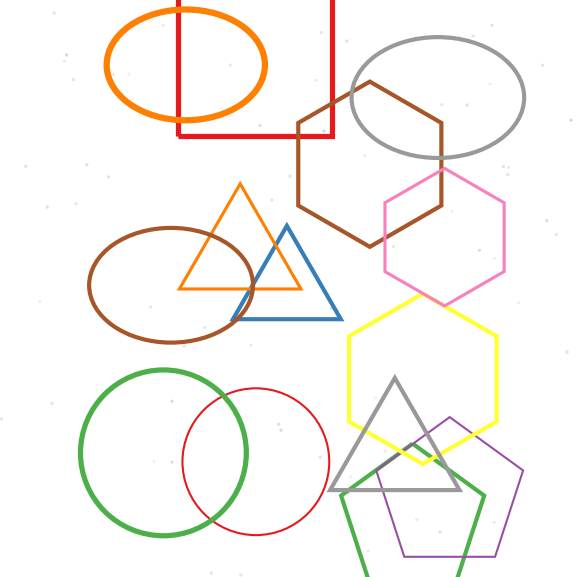[{"shape": "circle", "thickness": 1, "radius": 0.64, "center": [0.443, 0.2]}, {"shape": "square", "thickness": 2.5, "radius": 0.67, "center": [0.442, 0.897]}, {"shape": "triangle", "thickness": 2, "radius": 0.54, "center": [0.497, 0.5]}, {"shape": "pentagon", "thickness": 2, "radius": 0.65, "center": [0.715, 0.101]}, {"shape": "circle", "thickness": 2.5, "radius": 0.72, "center": [0.283, 0.215]}, {"shape": "pentagon", "thickness": 1, "radius": 0.67, "center": [0.779, 0.143]}, {"shape": "triangle", "thickness": 1.5, "radius": 0.61, "center": [0.416, 0.559]}, {"shape": "oval", "thickness": 3, "radius": 0.69, "center": [0.322, 0.887]}, {"shape": "hexagon", "thickness": 2, "radius": 0.74, "center": [0.732, 0.343]}, {"shape": "hexagon", "thickness": 2, "radius": 0.72, "center": [0.64, 0.715]}, {"shape": "oval", "thickness": 2, "radius": 0.71, "center": [0.296, 0.505]}, {"shape": "hexagon", "thickness": 1.5, "radius": 0.6, "center": [0.77, 0.588]}, {"shape": "triangle", "thickness": 2, "radius": 0.65, "center": [0.684, 0.215]}, {"shape": "oval", "thickness": 2, "radius": 0.75, "center": [0.758, 0.83]}]